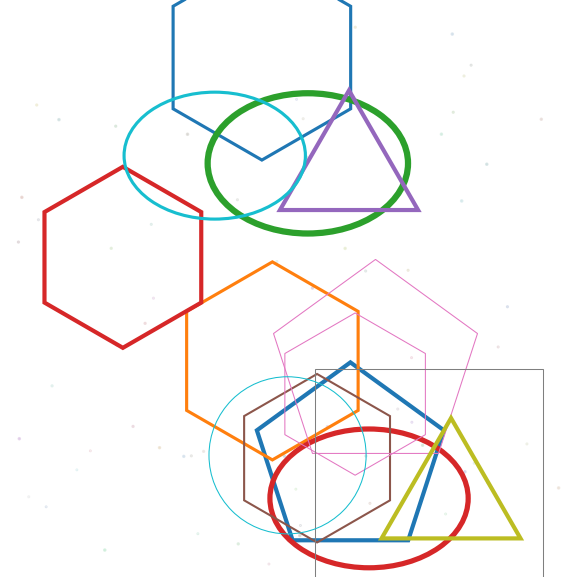[{"shape": "hexagon", "thickness": 1.5, "radius": 0.89, "center": [0.453, 0.9]}, {"shape": "pentagon", "thickness": 2, "radius": 0.85, "center": [0.607, 0.201]}, {"shape": "hexagon", "thickness": 1.5, "radius": 0.86, "center": [0.472, 0.374]}, {"shape": "oval", "thickness": 3, "radius": 0.87, "center": [0.533, 0.716]}, {"shape": "oval", "thickness": 2.5, "radius": 0.86, "center": [0.639, 0.136]}, {"shape": "hexagon", "thickness": 2, "radius": 0.78, "center": [0.213, 0.554]}, {"shape": "triangle", "thickness": 2, "radius": 0.69, "center": [0.604, 0.705]}, {"shape": "hexagon", "thickness": 1, "radius": 0.73, "center": [0.549, 0.206]}, {"shape": "hexagon", "thickness": 0.5, "radius": 0.7, "center": [0.615, 0.317]}, {"shape": "pentagon", "thickness": 0.5, "radius": 0.93, "center": [0.65, 0.364]}, {"shape": "square", "thickness": 0.5, "radius": 0.99, "center": [0.743, 0.163]}, {"shape": "triangle", "thickness": 2, "radius": 0.69, "center": [0.781, 0.136]}, {"shape": "oval", "thickness": 1.5, "radius": 0.79, "center": [0.372, 0.73]}, {"shape": "circle", "thickness": 0.5, "radius": 0.68, "center": [0.498, 0.211]}]